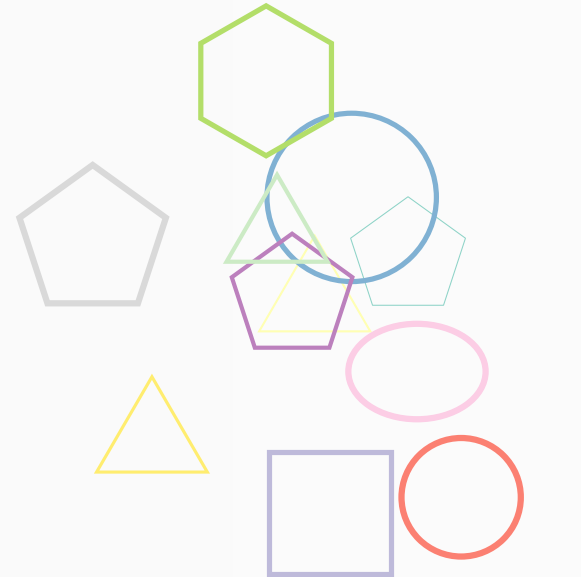[{"shape": "pentagon", "thickness": 0.5, "radius": 0.52, "center": [0.702, 0.555]}, {"shape": "triangle", "thickness": 1, "radius": 0.55, "center": [0.541, 0.481]}, {"shape": "square", "thickness": 2.5, "radius": 0.53, "center": [0.568, 0.11]}, {"shape": "circle", "thickness": 3, "radius": 0.51, "center": [0.793, 0.138]}, {"shape": "circle", "thickness": 2.5, "radius": 0.73, "center": [0.605, 0.657]}, {"shape": "hexagon", "thickness": 2.5, "radius": 0.65, "center": [0.458, 0.859]}, {"shape": "oval", "thickness": 3, "radius": 0.59, "center": [0.717, 0.356]}, {"shape": "pentagon", "thickness": 3, "radius": 0.66, "center": [0.159, 0.581]}, {"shape": "pentagon", "thickness": 2, "radius": 0.55, "center": [0.503, 0.485]}, {"shape": "triangle", "thickness": 2, "radius": 0.5, "center": [0.477, 0.596]}, {"shape": "triangle", "thickness": 1.5, "radius": 0.55, "center": [0.261, 0.237]}]